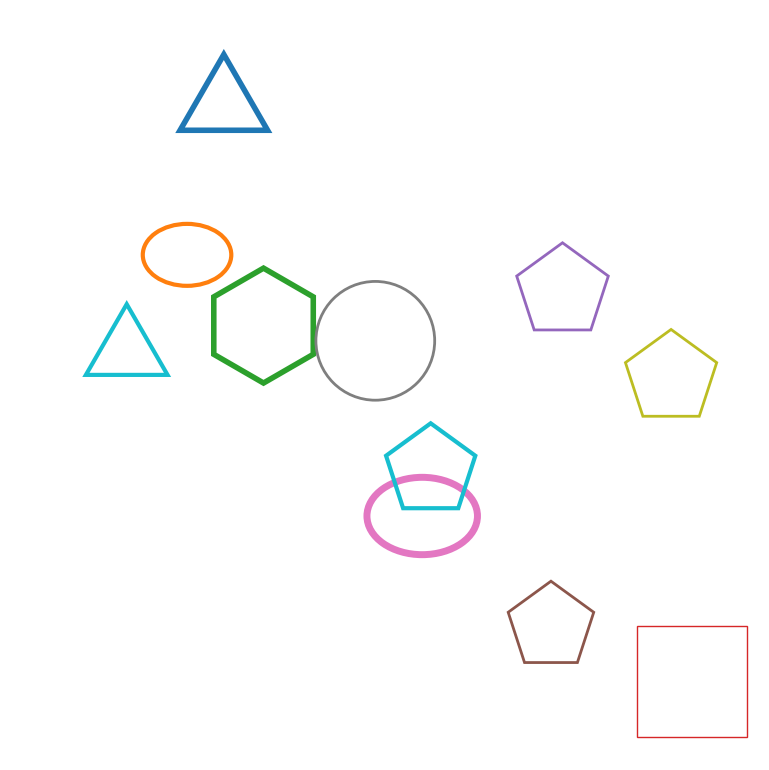[{"shape": "triangle", "thickness": 2, "radius": 0.33, "center": [0.291, 0.864]}, {"shape": "oval", "thickness": 1.5, "radius": 0.29, "center": [0.243, 0.669]}, {"shape": "hexagon", "thickness": 2, "radius": 0.37, "center": [0.342, 0.577]}, {"shape": "square", "thickness": 0.5, "radius": 0.36, "center": [0.898, 0.115]}, {"shape": "pentagon", "thickness": 1, "radius": 0.31, "center": [0.731, 0.622]}, {"shape": "pentagon", "thickness": 1, "radius": 0.29, "center": [0.716, 0.187]}, {"shape": "oval", "thickness": 2.5, "radius": 0.36, "center": [0.548, 0.33]}, {"shape": "circle", "thickness": 1, "radius": 0.39, "center": [0.487, 0.557]}, {"shape": "pentagon", "thickness": 1, "radius": 0.31, "center": [0.872, 0.51]}, {"shape": "triangle", "thickness": 1.5, "radius": 0.31, "center": [0.165, 0.544]}, {"shape": "pentagon", "thickness": 1.5, "radius": 0.3, "center": [0.559, 0.389]}]